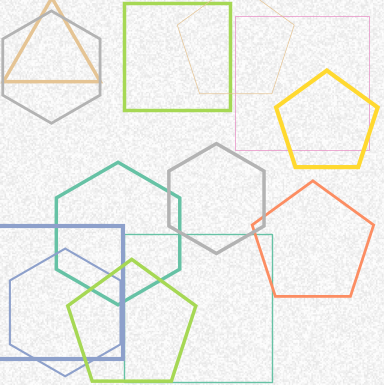[{"shape": "square", "thickness": 1, "radius": 0.96, "center": [0.514, 0.2]}, {"shape": "hexagon", "thickness": 2.5, "radius": 0.93, "center": [0.307, 0.393]}, {"shape": "pentagon", "thickness": 2, "radius": 0.83, "center": [0.813, 0.364]}, {"shape": "square", "thickness": 3, "radius": 0.87, "center": [0.147, 0.24]}, {"shape": "hexagon", "thickness": 1.5, "radius": 0.83, "center": [0.169, 0.188]}, {"shape": "square", "thickness": 0.5, "radius": 0.87, "center": [0.784, 0.784]}, {"shape": "pentagon", "thickness": 2.5, "radius": 0.87, "center": [0.342, 0.151]}, {"shape": "square", "thickness": 2.5, "radius": 0.69, "center": [0.46, 0.854]}, {"shape": "pentagon", "thickness": 3, "radius": 0.69, "center": [0.849, 0.678]}, {"shape": "triangle", "thickness": 2.5, "radius": 0.73, "center": [0.135, 0.86]}, {"shape": "pentagon", "thickness": 0.5, "radius": 0.8, "center": [0.612, 0.886]}, {"shape": "hexagon", "thickness": 2.5, "radius": 0.71, "center": [0.562, 0.484]}, {"shape": "hexagon", "thickness": 2, "radius": 0.73, "center": [0.134, 0.826]}]